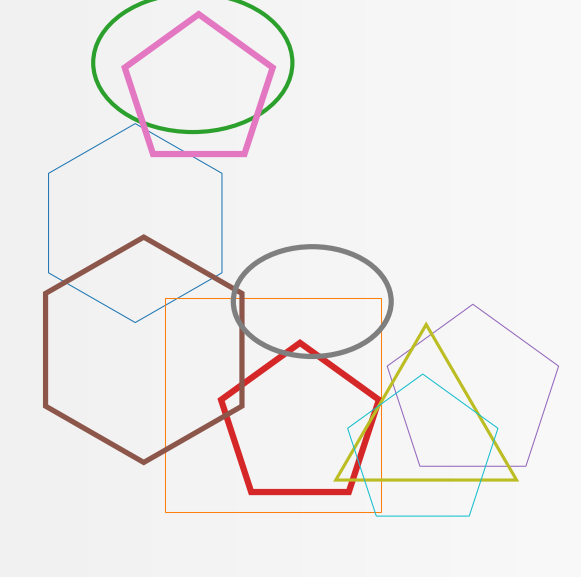[{"shape": "hexagon", "thickness": 0.5, "radius": 0.86, "center": [0.233, 0.613]}, {"shape": "square", "thickness": 0.5, "radius": 0.93, "center": [0.47, 0.297]}, {"shape": "oval", "thickness": 2, "radius": 0.86, "center": [0.332, 0.89]}, {"shape": "pentagon", "thickness": 3, "radius": 0.71, "center": [0.516, 0.263]}, {"shape": "pentagon", "thickness": 0.5, "radius": 0.78, "center": [0.814, 0.317]}, {"shape": "hexagon", "thickness": 2.5, "radius": 0.98, "center": [0.247, 0.393]}, {"shape": "pentagon", "thickness": 3, "radius": 0.67, "center": [0.342, 0.841]}, {"shape": "oval", "thickness": 2.5, "radius": 0.68, "center": [0.537, 0.477]}, {"shape": "triangle", "thickness": 1.5, "radius": 0.9, "center": [0.733, 0.258]}, {"shape": "pentagon", "thickness": 0.5, "radius": 0.68, "center": [0.727, 0.215]}]